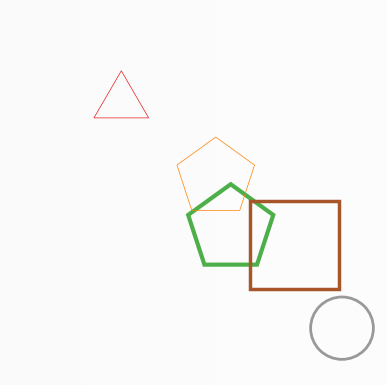[{"shape": "triangle", "thickness": 0.5, "radius": 0.41, "center": [0.313, 0.735]}, {"shape": "pentagon", "thickness": 3, "radius": 0.58, "center": [0.595, 0.406]}, {"shape": "pentagon", "thickness": 0.5, "radius": 0.53, "center": [0.557, 0.539]}, {"shape": "square", "thickness": 2.5, "radius": 0.57, "center": [0.759, 0.365]}, {"shape": "circle", "thickness": 2, "radius": 0.4, "center": [0.883, 0.148]}]